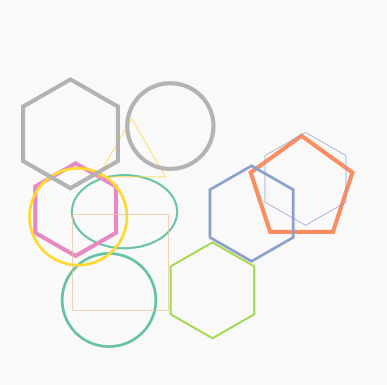[{"shape": "oval", "thickness": 1.5, "radius": 0.68, "center": [0.321, 0.45]}, {"shape": "circle", "thickness": 2, "radius": 0.6, "center": [0.281, 0.221]}, {"shape": "pentagon", "thickness": 3, "radius": 0.69, "center": [0.778, 0.509]}, {"shape": "hexagon", "thickness": 0.5, "radius": 0.6, "center": [0.788, 0.535]}, {"shape": "hexagon", "thickness": 2, "radius": 0.62, "center": [0.649, 0.445]}, {"shape": "hexagon", "thickness": 3, "radius": 0.6, "center": [0.195, 0.455]}, {"shape": "hexagon", "thickness": 1.5, "radius": 0.62, "center": [0.548, 0.246]}, {"shape": "triangle", "thickness": 0.5, "radius": 0.51, "center": [0.34, 0.591]}, {"shape": "circle", "thickness": 2, "radius": 0.63, "center": [0.202, 0.437]}, {"shape": "square", "thickness": 0.5, "radius": 0.62, "center": [0.311, 0.32]}, {"shape": "hexagon", "thickness": 3, "radius": 0.71, "center": [0.182, 0.652]}, {"shape": "circle", "thickness": 3, "radius": 0.56, "center": [0.44, 0.673]}]